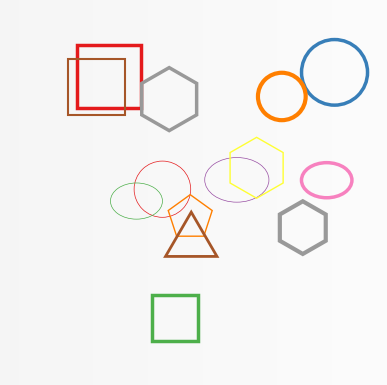[{"shape": "square", "thickness": 2.5, "radius": 0.41, "center": [0.281, 0.802]}, {"shape": "circle", "thickness": 0.5, "radius": 0.37, "center": [0.419, 0.509]}, {"shape": "circle", "thickness": 2.5, "radius": 0.43, "center": [0.863, 0.812]}, {"shape": "oval", "thickness": 0.5, "radius": 0.34, "center": [0.352, 0.478]}, {"shape": "square", "thickness": 2.5, "radius": 0.3, "center": [0.451, 0.173]}, {"shape": "oval", "thickness": 0.5, "radius": 0.41, "center": [0.611, 0.533]}, {"shape": "circle", "thickness": 3, "radius": 0.31, "center": [0.727, 0.749]}, {"shape": "pentagon", "thickness": 1, "radius": 0.3, "center": [0.491, 0.435]}, {"shape": "hexagon", "thickness": 1, "radius": 0.4, "center": [0.662, 0.564]}, {"shape": "triangle", "thickness": 2, "radius": 0.38, "center": [0.494, 0.372]}, {"shape": "square", "thickness": 1.5, "radius": 0.36, "center": [0.249, 0.775]}, {"shape": "oval", "thickness": 2.5, "radius": 0.33, "center": [0.843, 0.532]}, {"shape": "hexagon", "thickness": 3, "radius": 0.34, "center": [0.781, 0.409]}, {"shape": "hexagon", "thickness": 2.5, "radius": 0.41, "center": [0.437, 0.743]}]